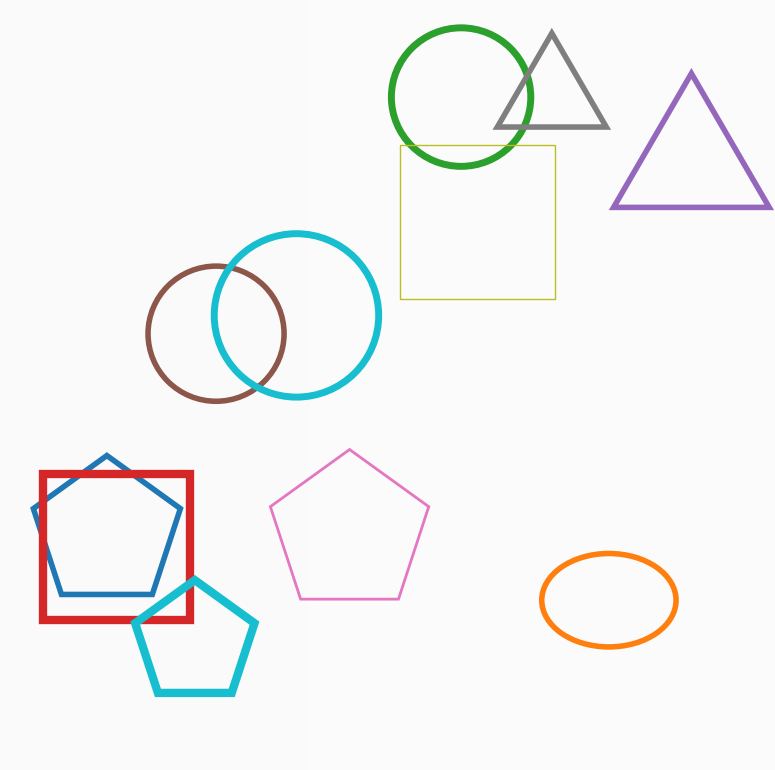[{"shape": "pentagon", "thickness": 2, "radius": 0.5, "center": [0.138, 0.309]}, {"shape": "oval", "thickness": 2, "radius": 0.43, "center": [0.786, 0.221]}, {"shape": "circle", "thickness": 2.5, "radius": 0.45, "center": [0.595, 0.874]}, {"shape": "square", "thickness": 3, "radius": 0.47, "center": [0.151, 0.29]}, {"shape": "triangle", "thickness": 2, "radius": 0.58, "center": [0.892, 0.789]}, {"shape": "circle", "thickness": 2, "radius": 0.44, "center": [0.279, 0.567]}, {"shape": "pentagon", "thickness": 1, "radius": 0.54, "center": [0.451, 0.309]}, {"shape": "triangle", "thickness": 2, "radius": 0.41, "center": [0.712, 0.876]}, {"shape": "square", "thickness": 0.5, "radius": 0.5, "center": [0.616, 0.712]}, {"shape": "pentagon", "thickness": 3, "radius": 0.4, "center": [0.251, 0.166]}, {"shape": "circle", "thickness": 2.5, "radius": 0.53, "center": [0.383, 0.59]}]